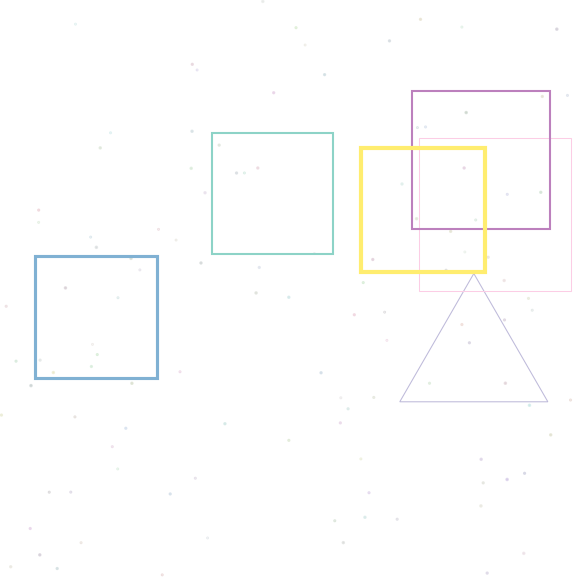[{"shape": "square", "thickness": 1, "radius": 0.52, "center": [0.472, 0.664]}, {"shape": "triangle", "thickness": 0.5, "radius": 0.74, "center": [0.82, 0.377]}, {"shape": "square", "thickness": 1.5, "radius": 0.53, "center": [0.166, 0.45]}, {"shape": "square", "thickness": 0.5, "radius": 0.66, "center": [0.857, 0.628]}, {"shape": "square", "thickness": 1, "radius": 0.6, "center": [0.833, 0.723]}, {"shape": "square", "thickness": 2, "radius": 0.54, "center": [0.732, 0.636]}]